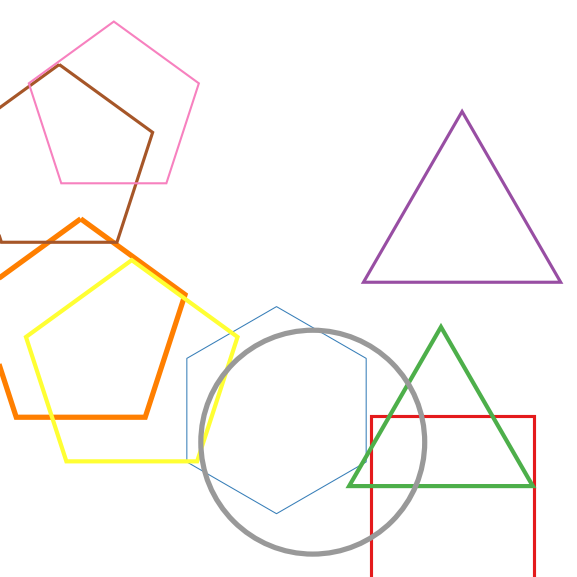[{"shape": "square", "thickness": 1.5, "radius": 0.71, "center": [0.784, 0.137]}, {"shape": "hexagon", "thickness": 0.5, "radius": 0.9, "center": [0.479, 0.289]}, {"shape": "triangle", "thickness": 2, "radius": 0.92, "center": [0.764, 0.249]}, {"shape": "triangle", "thickness": 1.5, "radius": 0.99, "center": [0.8, 0.609]}, {"shape": "pentagon", "thickness": 2.5, "radius": 0.95, "center": [0.14, 0.43]}, {"shape": "pentagon", "thickness": 2, "radius": 0.96, "center": [0.228, 0.356]}, {"shape": "pentagon", "thickness": 1.5, "radius": 0.85, "center": [0.102, 0.717]}, {"shape": "pentagon", "thickness": 1, "radius": 0.77, "center": [0.197, 0.807]}, {"shape": "circle", "thickness": 2.5, "radius": 0.97, "center": [0.542, 0.233]}]